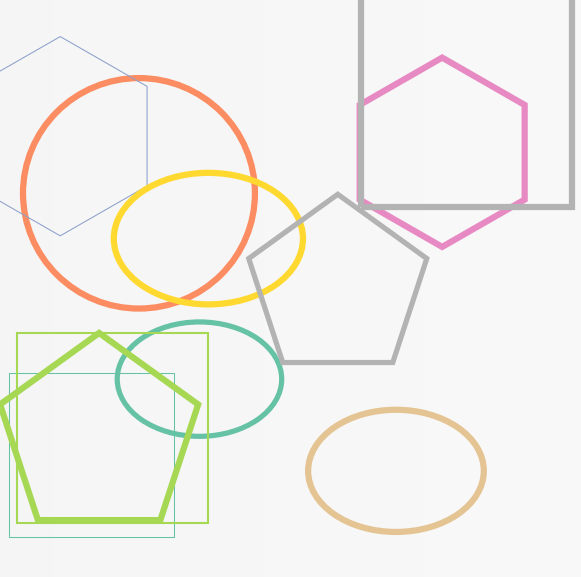[{"shape": "square", "thickness": 0.5, "radius": 0.71, "center": [0.157, 0.211]}, {"shape": "oval", "thickness": 2.5, "radius": 0.71, "center": [0.343, 0.343]}, {"shape": "circle", "thickness": 3, "radius": 1.0, "center": [0.239, 0.664]}, {"shape": "hexagon", "thickness": 0.5, "radius": 0.86, "center": [0.104, 0.763]}, {"shape": "hexagon", "thickness": 3, "radius": 0.82, "center": [0.761, 0.735]}, {"shape": "square", "thickness": 1, "radius": 0.82, "center": [0.194, 0.258]}, {"shape": "pentagon", "thickness": 3, "radius": 0.9, "center": [0.171, 0.243]}, {"shape": "oval", "thickness": 3, "radius": 0.81, "center": [0.359, 0.586]}, {"shape": "oval", "thickness": 3, "radius": 0.76, "center": [0.681, 0.184]}, {"shape": "square", "thickness": 3, "radius": 0.91, "center": [0.803, 0.822]}, {"shape": "pentagon", "thickness": 2.5, "radius": 0.81, "center": [0.581, 0.502]}]